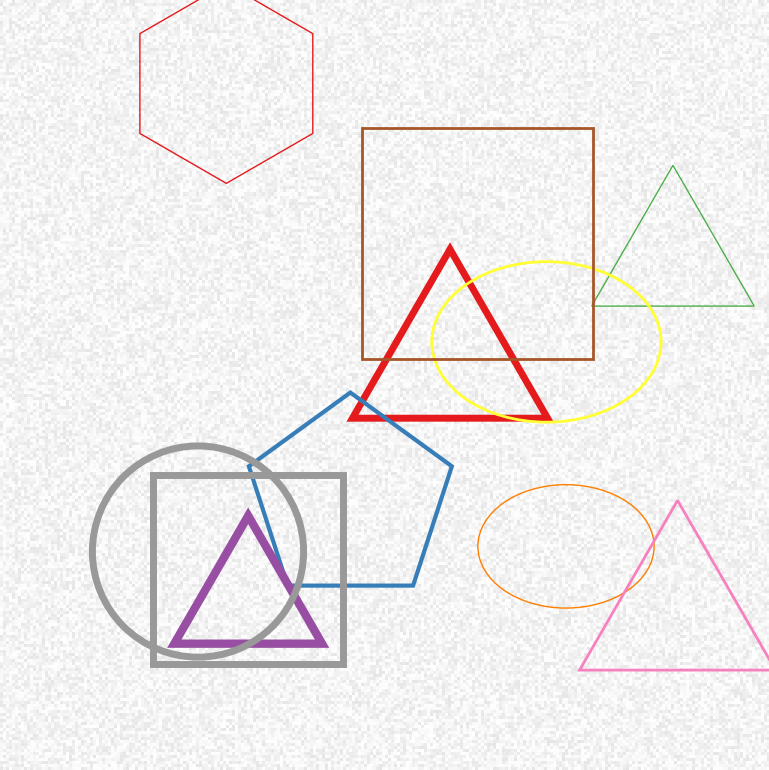[{"shape": "hexagon", "thickness": 0.5, "radius": 0.65, "center": [0.294, 0.892]}, {"shape": "triangle", "thickness": 2.5, "radius": 0.73, "center": [0.584, 0.53]}, {"shape": "pentagon", "thickness": 1.5, "radius": 0.69, "center": [0.455, 0.352]}, {"shape": "triangle", "thickness": 0.5, "radius": 0.61, "center": [0.874, 0.663]}, {"shape": "triangle", "thickness": 3, "radius": 0.55, "center": [0.322, 0.219]}, {"shape": "oval", "thickness": 0.5, "radius": 0.57, "center": [0.735, 0.29]}, {"shape": "oval", "thickness": 1, "radius": 0.74, "center": [0.71, 0.556]}, {"shape": "square", "thickness": 1, "radius": 0.75, "center": [0.62, 0.684]}, {"shape": "triangle", "thickness": 1, "radius": 0.73, "center": [0.88, 0.203]}, {"shape": "circle", "thickness": 2.5, "radius": 0.69, "center": [0.257, 0.284]}, {"shape": "square", "thickness": 2.5, "radius": 0.62, "center": [0.322, 0.26]}]